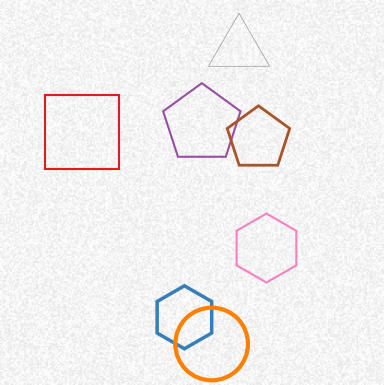[{"shape": "square", "thickness": 1.5, "radius": 0.48, "center": [0.214, 0.657]}, {"shape": "hexagon", "thickness": 2.5, "radius": 0.41, "center": [0.479, 0.176]}, {"shape": "pentagon", "thickness": 1.5, "radius": 0.53, "center": [0.524, 0.678]}, {"shape": "circle", "thickness": 3, "radius": 0.47, "center": [0.55, 0.107]}, {"shape": "pentagon", "thickness": 2, "radius": 0.43, "center": [0.671, 0.64]}, {"shape": "hexagon", "thickness": 1.5, "radius": 0.45, "center": [0.692, 0.356]}, {"shape": "triangle", "thickness": 0.5, "radius": 0.46, "center": [0.621, 0.874]}]